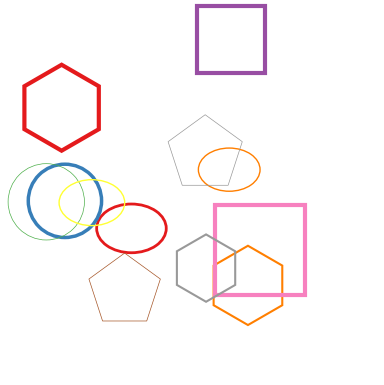[{"shape": "hexagon", "thickness": 3, "radius": 0.56, "center": [0.16, 0.72]}, {"shape": "oval", "thickness": 2, "radius": 0.45, "center": [0.341, 0.407]}, {"shape": "circle", "thickness": 2.5, "radius": 0.48, "center": [0.169, 0.478]}, {"shape": "circle", "thickness": 0.5, "radius": 0.5, "center": [0.12, 0.476]}, {"shape": "square", "thickness": 3, "radius": 0.44, "center": [0.599, 0.897]}, {"shape": "hexagon", "thickness": 1.5, "radius": 0.51, "center": [0.644, 0.259]}, {"shape": "oval", "thickness": 1, "radius": 0.4, "center": [0.595, 0.559]}, {"shape": "oval", "thickness": 1, "radius": 0.43, "center": [0.239, 0.474]}, {"shape": "pentagon", "thickness": 0.5, "radius": 0.49, "center": [0.324, 0.245]}, {"shape": "square", "thickness": 3, "radius": 0.58, "center": [0.675, 0.35]}, {"shape": "hexagon", "thickness": 1.5, "radius": 0.44, "center": [0.535, 0.304]}, {"shape": "pentagon", "thickness": 0.5, "radius": 0.51, "center": [0.533, 0.601]}]